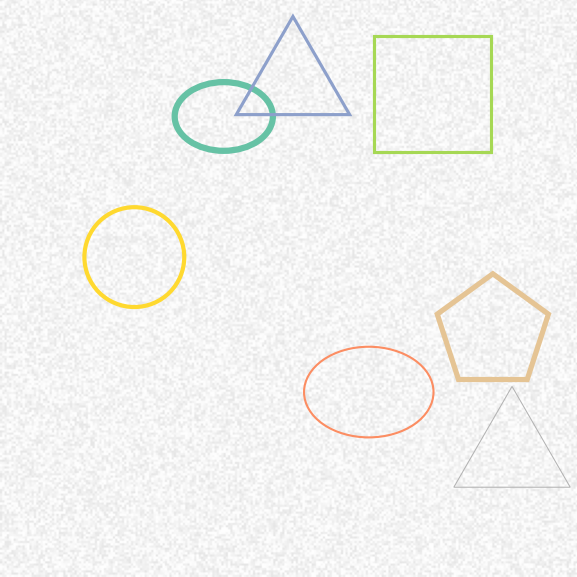[{"shape": "oval", "thickness": 3, "radius": 0.42, "center": [0.388, 0.797]}, {"shape": "oval", "thickness": 1, "radius": 0.56, "center": [0.639, 0.32]}, {"shape": "triangle", "thickness": 1.5, "radius": 0.57, "center": [0.507, 0.857]}, {"shape": "square", "thickness": 1.5, "radius": 0.5, "center": [0.749, 0.836]}, {"shape": "circle", "thickness": 2, "radius": 0.43, "center": [0.233, 0.554]}, {"shape": "pentagon", "thickness": 2.5, "radius": 0.51, "center": [0.853, 0.424]}, {"shape": "triangle", "thickness": 0.5, "radius": 0.58, "center": [0.887, 0.214]}]